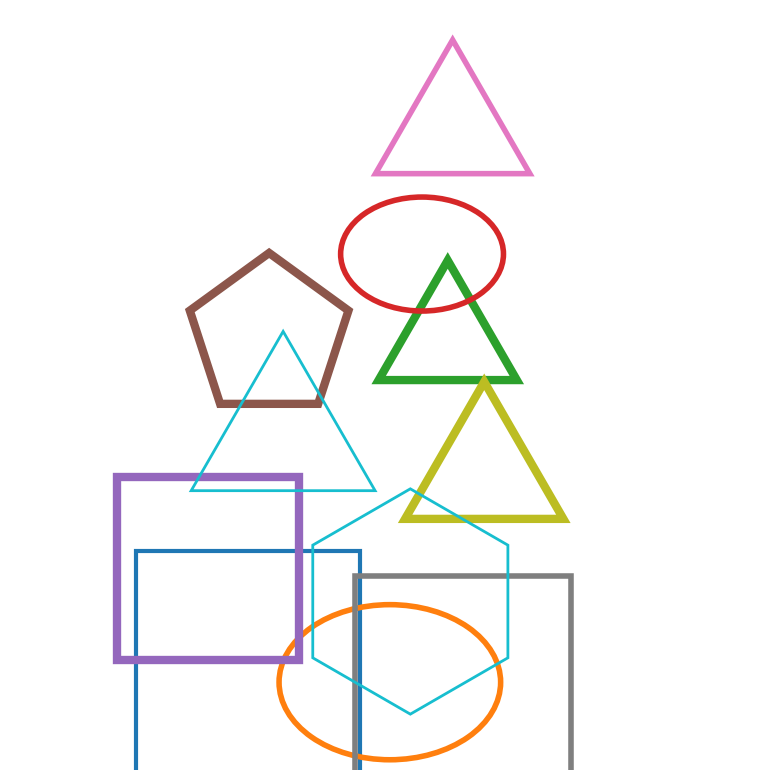[{"shape": "square", "thickness": 1.5, "radius": 0.73, "center": [0.322, 0.139]}, {"shape": "oval", "thickness": 2, "radius": 0.72, "center": [0.506, 0.114]}, {"shape": "triangle", "thickness": 3, "radius": 0.52, "center": [0.581, 0.558]}, {"shape": "oval", "thickness": 2, "radius": 0.53, "center": [0.548, 0.67]}, {"shape": "square", "thickness": 3, "radius": 0.59, "center": [0.27, 0.262]}, {"shape": "pentagon", "thickness": 3, "radius": 0.54, "center": [0.35, 0.563]}, {"shape": "triangle", "thickness": 2, "radius": 0.58, "center": [0.588, 0.832]}, {"shape": "square", "thickness": 2, "radius": 0.7, "center": [0.602, 0.112]}, {"shape": "triangle", "thickness": 3, "radius": 0.59, "center": [0.629, 0.385]}, {"shape": "hexagon", "thickness": 1, "radius": 0.73, "center": [0.533, 0.219]}, {"shape": "triangle", "thickness": 1, "radius": 0.69, "center": [0.368, 0.432]}]